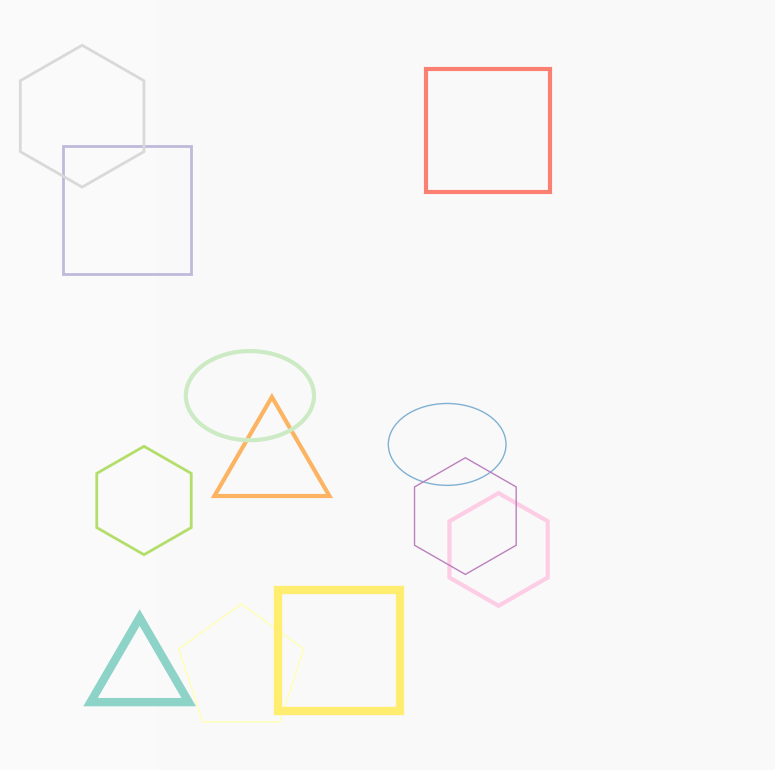[{"shape": "triangle", "thickness": 3, "radius": 0.37, "center": [0.18, 0.125]}, {"shape": "pentagon", "thickness": 0.5, "radius": 0.42, "center": [0.311, 0.131]}, {"shape": "square", "thickness": 1, "radius": 0.41, "center": [0.164, 0.727]}, {"shape": "square", "thickness": 1.5, "radius": 0.4, "center": [0.629, 0.83]}, {"shape": "oval", "thickness": 0.5, "radius": 0.38, "center": [0.577, 0.423]}, {"shape": "triangle", "thickness": 1.5, "radius": 0.43, "center": [0.351, 0.399]}, {"shape": "hexagon", "thickness": 1, "radius": 0.35, "center": [0.186, 0.35]}, {"shape": "hexagon", "thickness": 1.5, "radius": 0.37, "center": [0.643, 0.286]}, {"shape": "hexagon", "thickness": 1, "radius": 0.46, "center": [0.106, 0.849]}, {"shape": "hexagon", "thickness": 0.5, "radius": 0.38, "center": [0.6, 0.33]}, {"shape": "oval", "thickness": 1.5, "radius": 0.41, "center": [0.322, 0.486]}, {"shape": "square", "thickness": 3, "radius": 0.39, "center": [0.438, 0.155]}]